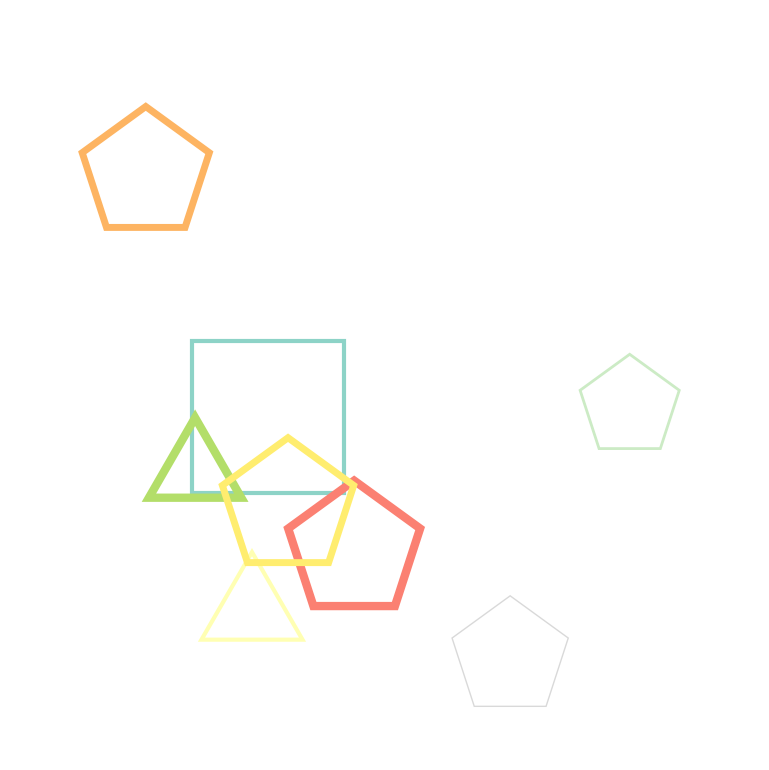[{"shape": "square", "thickness": 1.5, "radius": 0.49, "center": [0.349, 0.459]}, {"shape": "triangle", "thickness": 1.5, "radius": 0.38, "center": [0.327, 0.207]}, {"shape": "pentagon", "thickness": 3, "radius": 0.45, "center": [0.46, 0.286]}, {"shape": "pentagon", "thickness": 2.5, "radius": 0.43, "center": [0.189, 0.775]}, {"shape": "triangle", "thickness": 3, "radius": 0.35, "center": [0.253, 0.388]}, {"shape": "pentagon", "thickness": 0.5, "radius": 0.4, "center": [0.663, 0.147]}, {"shape": "pentagon", "thickness": 1, "radius": 0.34, "center": [0.818, 0.472]}, {"shape": "pentagon", "thickness": 2.5, "radius": 0.45, "center": [0.374, 0.342]}]